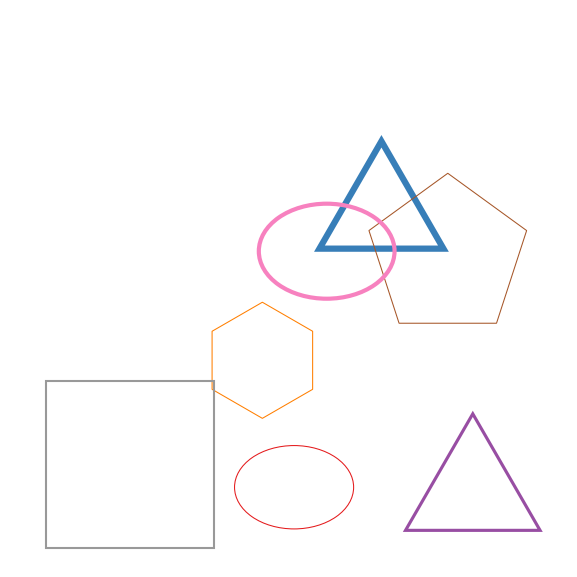[{"shape": "oval", "thickness": 0.5, "radius": 0.52, "center": [0.509, 0.155]}, {"shape": "triangle", "thickness": 3, "radius": 0.62, "center": [0.66, 0.631]}, {"shape": "triangle", "thickness": 1.5, "radius": 0.67, "center": [0.819, 0.148]}, {"shape": "hexagon", "thickness": 0.5, "radius": 0.5, "center": [0.454, 0.375]}, {"shape": "pentagon", "thickness": 0.5, "radius": 0.72, "center": [0.775, 0.556]}, {"shape": "oval", "thickness": 2, "radius": 0.59, "center": [0.566, 0.564]}, {"shape": "square", "thickness": 1, "radius": 0.73, "center": [0.225, 0.195]}]